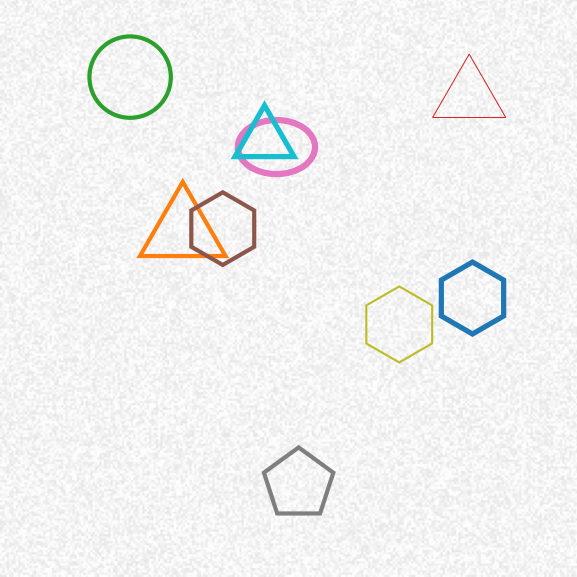[{"shape": "hexagon", "thickness": 2.5, "radius": 0.31, "center": [0.818, 0.483]}, {"shape": "triangle", "thickness": 2, "radius": 0.43, "center": [0.316, 0.599]}, {"shape": "circle", "thickness": 2, "radius": 0.35, "center": [0.225, 0.866]}, {"shape": "triangle", "thickness": 0.5, "radius": 0.37, "center": [0.812, 0.832]}, {"shape": "hexagon", "thickness": 2, "radius": 0.31, "center": [0.386, 0.603]}, {"shape": "oval", "thickness": 3, "radius": 0.33, "center": [0.479, 0.745]}, {"shape": "pentagon", "thickness": 2, "radius": 0.32, "center": [0.517, 0.161]}, {"shape": "hexagon", "thickness": 1, "radius": 0.33, "center": [0.691, 0.437]}, {"shape": "triangle", "thickness": 2.5, "radius": 0.3, "center": [0.458, 0.757]}]